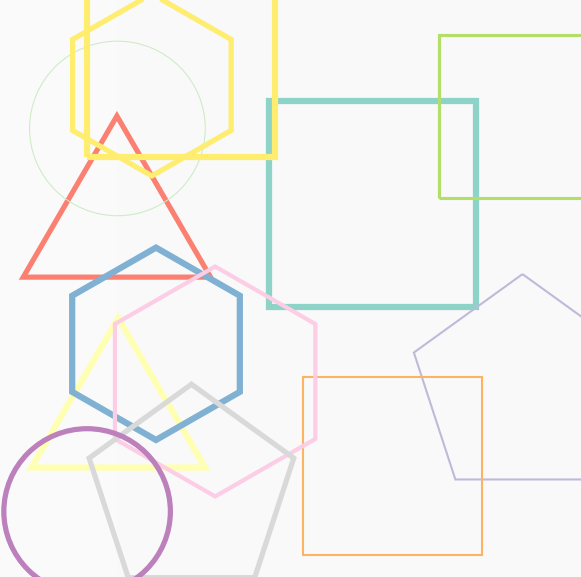[{"shape": "square", "thickness": 3, "radius": 0.89, "center": [0.641, 0.646]}, {"shape": "triangle", "thickness": 3, "radius": 0.86, "center": [0.203, 0.276]}, {"shape": "pentagon", "thickness": 1, "radius": 0.98, "center": [0.899, 0.328]}, {"shape": "triangle", "thickness": 2.5, "radius": 0.93, "center": [0.201, 0.612]}, {"shape": "hexagon", "thickness": 3, "radius": 0.83, "center": [0.268, 0.404]}, {"shape": "square", "thickness": 1, "radius": 0.77, "center": [0.676, 0.192]}, {"shape": "square", "thickness": 1.5, "radius": 0.71, "center": [0.897, 0.797]}, {"shape": "hexagon", "thickness": 2, "radius": 1.0, "center": [0.37, 0.339]}, {"shape": "pentagon", "thickness": 2.5, "radius": 0.93, "center": [0.329, 0.149]}, {"shape": "circle", "thickness": 2.5, "radius": 0.72, "center": [0.15, 0.114]}, {"shape": "circle", "thickness": 0.5, "radius": 0.76, "center": [0.202, 0.777]}, {"shape": "square", "thickness": 3, "radius": 0.81, "center": [0.312, 0.889]}, {"shape": "hexagon", "thickness": 2.5, "radius": 0.79, "center": [0.261, 0.852]}]